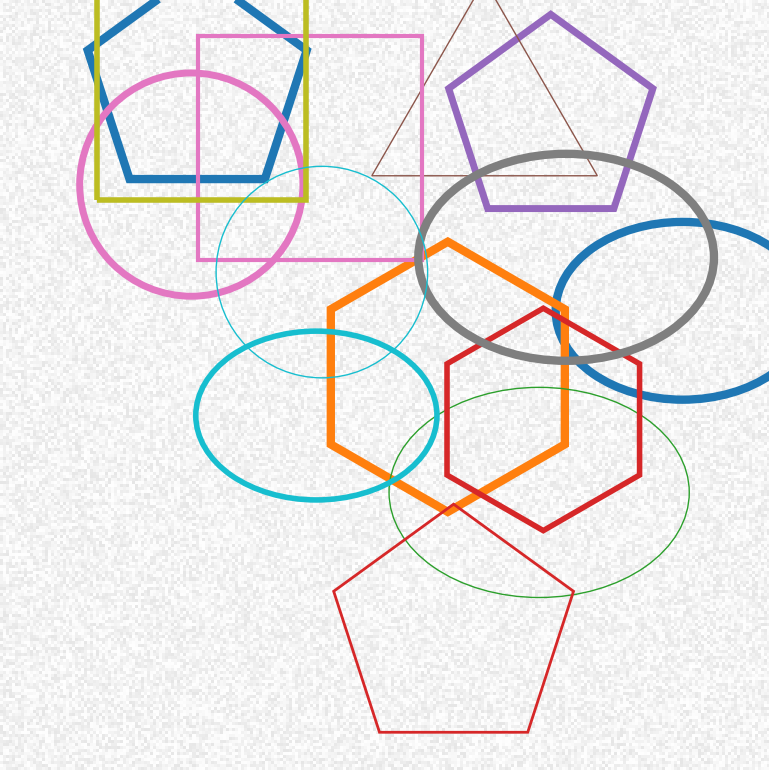[{"shape": "pentagon", "thickness": 3, "radius": 0.75, "center": [0.256, 0.888]}, {"shape": "oval", "thickness": 3, "radius": 0.82, "center": [0.887, 0.596]}, {"shape": "hexagon", "thickness": 3, "radius": 0.88, "center": [0.582, 0.511]}, {"shape": "oval", "thickness": 0.5, "radius": 0.97, "center": [0.7, 0.36]}, {"shape": "pentagon", "thickness": 1, "radius": 0.82, "center": [0.589, 0.181]}, {"shape": "hexagon", "thickness": 2, "radius": 0.72, "center": [0.706, 0.455]}, {"shape": "pentagon", "thickness": 2.5, "radius": 0.7, "center": [0.715, 0.842]}, {"shape": "triangle", "thickness": 0.5, "radius": 0.85, "center": [0.629, 0.856]}, {"shape": "circle", "thickness": 2.5, "radius": 0.72, "center": [0.248, 0.76]}, {"shape": "square", "thickness": 1.5, "radius": 0.73, "center": [0.403, 0.808]}, {"shape": "oval", "thickness": 3, "radius": 0.96, "center": [0.735, 0.666]}, {"shape": "square", "thickness": 2, "radius": 0.68, "center": [0.262, 0.876]}, {"shape": "circle", "thickness": 0.5, "radius": 0.69, "center": [0.418, 0.647]}, {"shape": "oval", "thickness": 2, "radius": 0.78, "center": [0.411, 0.46]}]